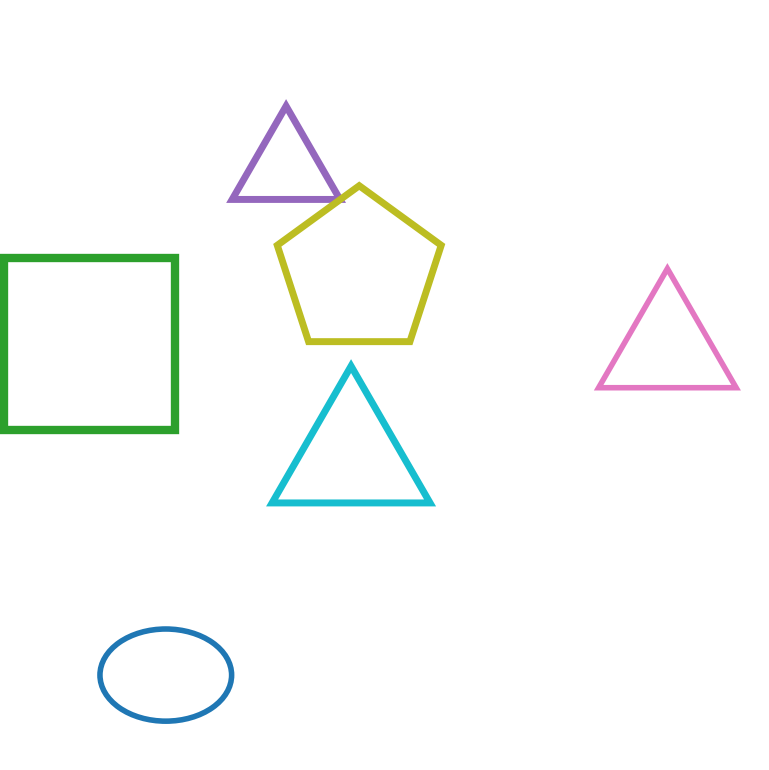[{"shape": "oval", "thickness": 2, "radius": 0.43, "center": [0.215, 0.123]}, {"shape": "square", "thickness": 3, "radius": 0.56, "center": [0.116, 0.553]}, {"shape": "triangle", "thickness": 2.5, "radius": 0.4, "center": [0.372, 0.781]}, {"shape": "triangle", "thickness": 2, "radius": 0.52, "center": [0.867, 0.548]}, {"shape": "pentagon", "thickness": 2.5, "radius": 0.56, "center": [0.467, 0.647]}, {"shape": "triangle", "thickness": 2.5, "radius": 0.59, "center": [0.456, 0.406]}]